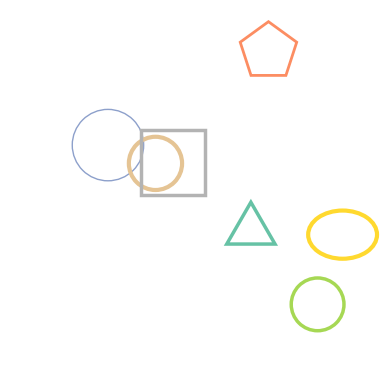[{"shape": "triangle", "thickness": 2.5, "radius": 0.36, "center": [0.652, 0.402]}, {"shape": "pentagon", "thickness": 2, "radius": 0.39, "center": [0.697, 0.867]}, {"shape": "circle", "thickness": 1, "radius": 0.46, "center": [0.28, 0.623]}, {"shape": "circle", "thickness": 2.5, "radius": 0.34, "center": [0.825, 0.209]}, {"shape": "oval", "thickness": 3, "radius": 0.45, "center": [0.89, 0.391]}, {"shape": "circle", "thickness": 3, "radius": 0.35, "center": [0.404, 0.576]}, {"shape": "square", "thickness": 2.5, "radius": 0.42, "center": [0.449, 0.578]}]